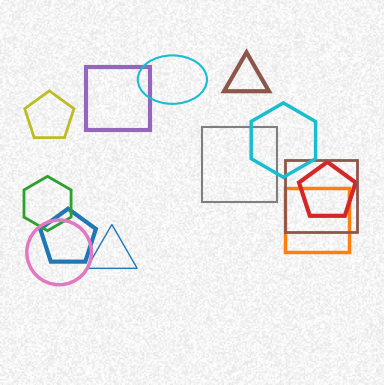[{"shape": "triangle", "thickness": 1, "radius": 0.38, "center": [0.291, 0.341]}, {"shape": "pentagon", "thickness": 3, "radius": 0.38, "center": [0.177, 0.382]}, {"shape": "square", "thickness": 2.5, "radius": 0.41, "center": [0.823, 0.428]}, {"shape": "hexagon", "thickness": 2, "radius": 0.35, "center": [0.123, 0.471]}, {"shape": "pentagon", "thickness": 3, "radius": 0.39, "center": [0.85, 0.502]}, {"shape": "square", "thickness": 3, "radius": 0.41, "center": [0.306, 0.745]}, {"shape": "square", "thickness": 2, "radius": 0.47, "center": [0.834, 0.492]}, {"shape": "triangle", "thickness": 3, "radius": 0.34, "center": [0.64, 0.797]}, {"shape": "circle", "thickness": 2.5, "radius": 0.42, "center": [0.154, 0.344]}, {"shape": "square", "thickness": 1.5, "radius": 0.49, "center": [0.622, 0.572]}, {"shape": "pentagon", "thickness": 2, "radius": 0.34, "center": [0.128, 0.697]}, {"shape": "oval", "thickness": 1.5, "radius": 0.45, "center": [0.448, 0.793]}, {"shape": "hexagon", "thickness": 2.5, "radius": 0.48, "center": [0.736, 0.636]}]